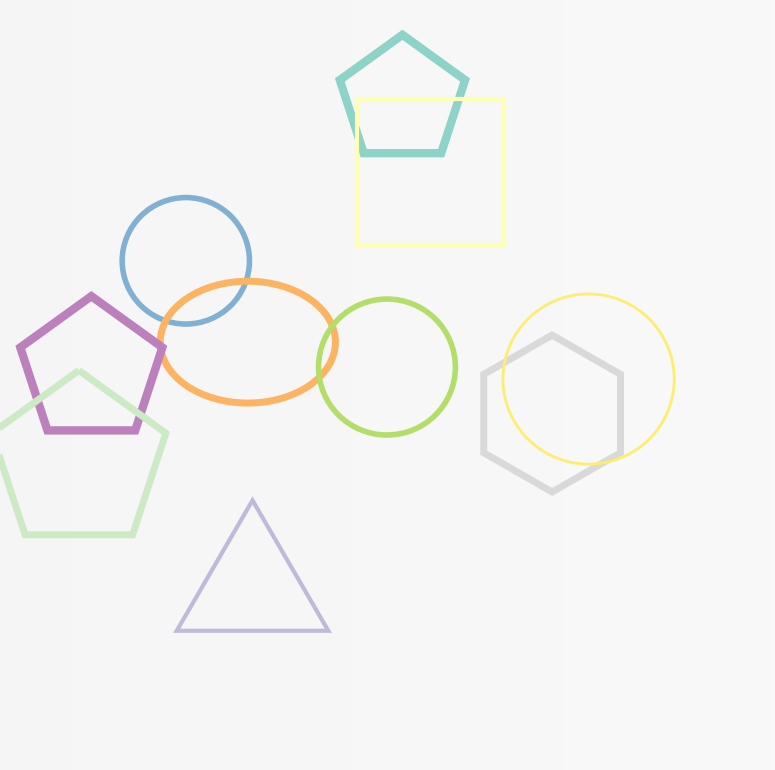[{"shape": "pentagon", "thickness": 3, "radius": 0.42, "center": [0.519, 0.87]}, {"shape": "square", "thickness": 1.5, "radius": 0.48, "center": [0.556, 0.776]}, {"shape": "triangle", "thickness": 1.5, "radius": 0.56, "center": [0.326, 0.237]}, {"shape": "circle", "thickness": 2, "radius": 0.41, "center": [0.24, 0.661]}, {"shape": "oval", "thickness": 2.5, "radius": 0.57, "center": [0.32, 0.556]}, {"shape": "circle", "thickness": 2, "radius": 0.44, "center": [0.499, 0.523]}, {"shape": "hexagon", "thickness": 2.5, "radius": 0.51, "center": [0.712, 0.463]}, {"shape": "pentagon", "thickness": 3, "radius": 0.48, "center": [0.118, 0.519]}, {"shape": "pentagon", "thickness": 2.5, "radius": 0.59, "center": [0.102, 0.401]}, {"shape": "circle", "thickness": 1, "radius": 0.55, "center": [0.759, 0.508]}]